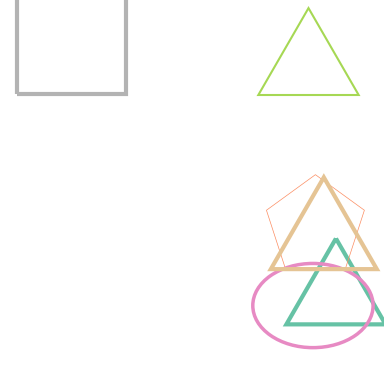[{"shape": "triangle", "thickness": 3, "radius": 0.74, "center": [0.873, 0.232]}, {"shape": "pentagon", "thickness": 0.5, "radius": 0.67, "center": [0.819, 0.413]}, {"shape": "oval", "thickness": 2.5, "radius": 0.78, "center": [0.813, 0.206]}, {"shape": "triangle", "thickness": 1.5, "radius": 0.75, "center": [0.801, 0.828]}, {"shape": "triangle", "thickness": 3, "radius": 0.79, "center": [0.841, 0.38]}, {"shape": "square", "thickness": 3, "radius": 0.71, "center": [0.185, 0.896]}]